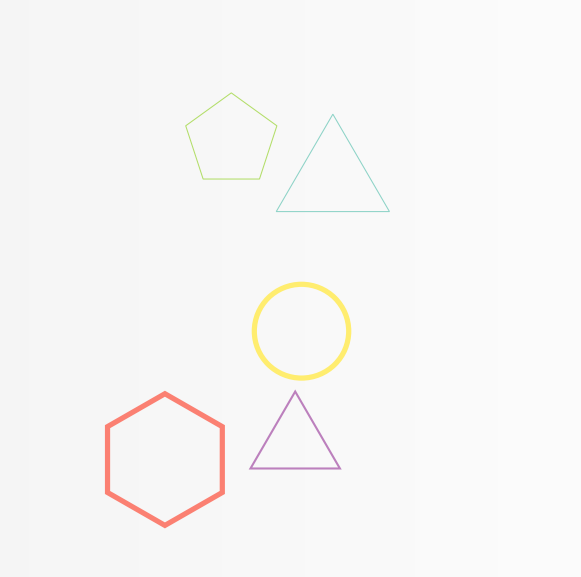[{"shape": "triangle", "thickness": 0.5, "radius": 0.56, "center": [0.573, 0.689]}, {"shape": "hexagon", "thickness": 2.5, "radius": 0.57, "center": [0.284, 0.203]}, {"shape": "pentagon", "thickness": 0.5, "radius": 0.41, "center": [0.398, 0.756]}, {"shape": "triangle", "thickness": 1, "radius": 0.44, "center": [0.508, 0.232]}, {"shape": "circle", "thickness": 2.5, "radius": 0.41, "center": [0.519, 0.426]}]